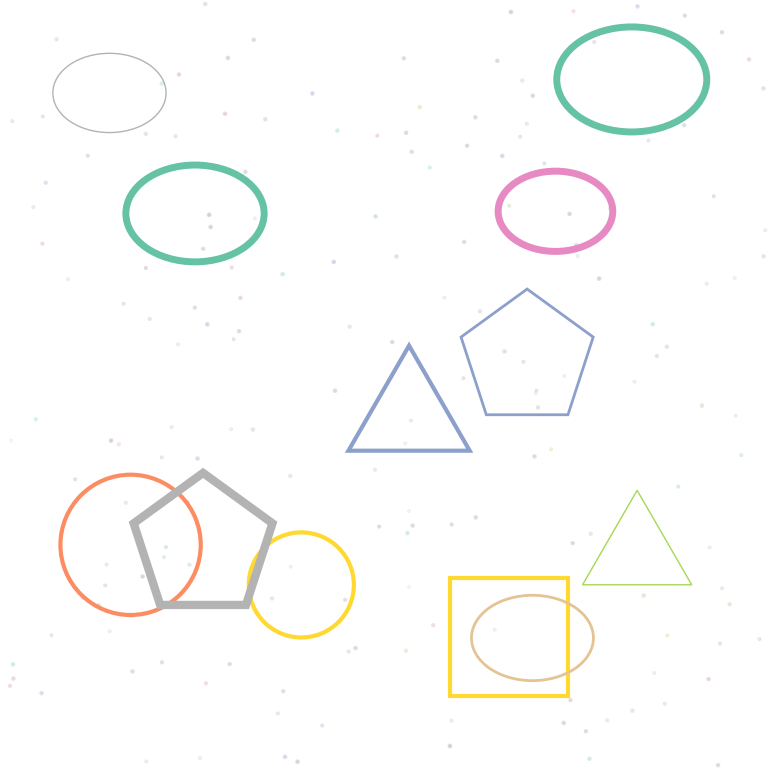[{"shape": "oval", "thickness": 2.5, "radius": 0.49, "center": [0.82, 0.897]}, {"shape": "oval", "thickness": 2.5, "radius": 0.45, "center": [0.253, 0.723]}, {"shape": "circle", "thickness": 1.5, "radius": 0.46, "center": [0.17, 0.292]}, {"shape": "triangle", "thickness": 1.5, "radius": 0.45, "center": [0.531, 0.46]}, {"shape": "pentagon", "thickness": 1, "radius": 0.45, "center": [0.685, 0.534]}, {"shape": "oval", "thickness": 2.5, "radius": 0.37, "center": [0.721, 0.726]}, {"shape": "triangle", "thickness": 0.5, "radius": 0.41, "center": [0.827, 0.281]}, {"shape": "circle", "thickness": 1.5, "radius": 0.34, "center": [0.391, 0.24]}, {"shape": "square", "thickness": 1.5, "radius": 0.38, "center": [0.661, 0.173]}, {"shape": "oval", "thickness": 1, "radius": 0.4, "center": [0.692, 0.171]}, {"shape": "pentagon", "thickness": 3, "radius": 0.47, "center": [0.264, 0.291]}, {"shape": "oval", "thickness": 0.5, "radius": 0.37, "center": [0.142, 0.879]}]